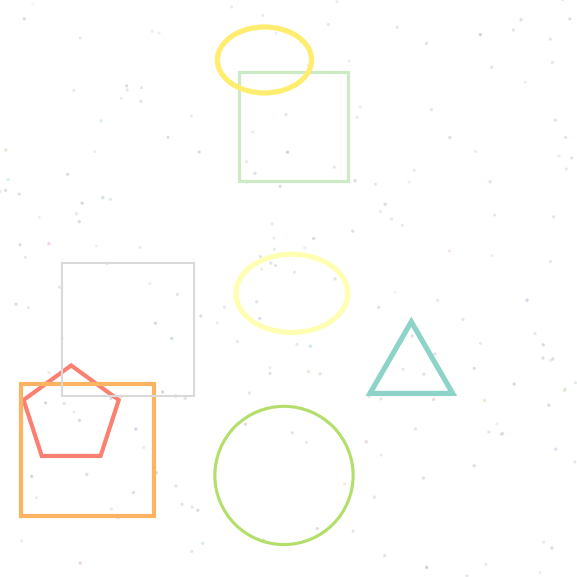[{"shape": "triangle", "thickness": 2.5, "radius": 0.41, "center": [0.712, 0.359]}, {"shape": "oval", "thickness": 2.5, "radius": 0.48, "center": [0.505, 0.491]}, {"shape": "pentagon", "thickness": 2, "radius": 0.43, "center": [0.123, 0.28]}, {"shape": "square", "thickness": 2, "radius": 0.57, "center": [0.151, 0.221]}, {"shape": "circle", "thickness": 1.5, "radius": 0.6, "center": [0.492, 0.176]}, {"shape": "square", "thickness": 1, "radius": 0.57, "center": [0.221, 0.429]}, {"shape": "square", "thickness": 1.5, "radius": 0.47, "center": [0.508, 0.78]}, {"shape": "oval", "thickness": 2.5, "radius": 0.41, "center": [0.458, 0.895]}]